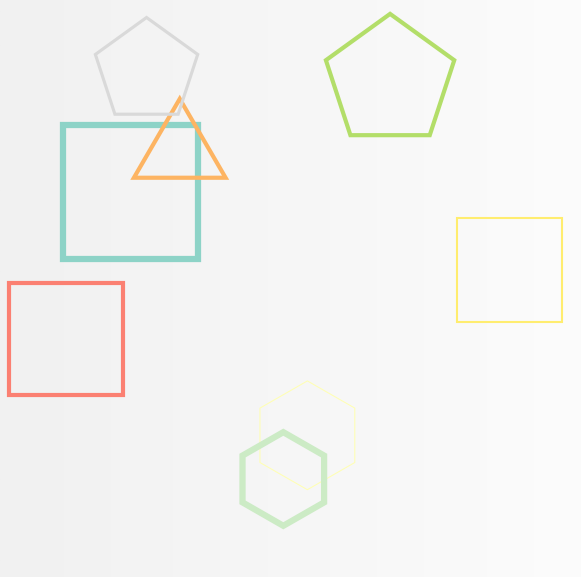[{"shape": "square", "thickness": 3, "radius": 0.58, "center": [0.225, 0.667]}, {"shape": "hexagon", "thickness": 0.5, "radius": 0.47, "center": [0.529, 0.245]}, {"shape": "square", "thickness": 2, "radius": 0.49, "center": [0.113, 0.412]}, {"shape": "triangle", "thickness": 2, "radius": 0.46, "center": [0.309, 0.737]}, {"shape": "pentagon", "thickness": 2, "radius": 0.58, "center": [0.671, 0.859]}, {"shape": "pentagon", "thickness": 1.5, "radius": 0.46, "center": [0.252, 0.876]}, {"shape": "hexagon", "thickness": 3, "radius": 0.41, "center": [0.487, 0.17]}, {"shape": "square", "thickness": 1, "radius": 0.45, "center": [0.877, 0.531]}]